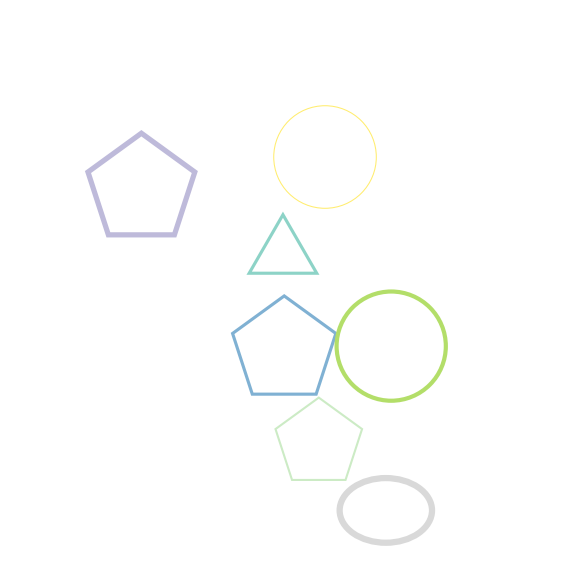[{"shape": "triangle", "thickness": 1.5, "radius": 0.34, "center": [0.49, 0.56]}, {"shape": "pentagon", "thickness": 2.5, "radius": 0.49, "center": [0.245, 0.671]}, {"shape": "pentagon", "thickness": 1.5, "radius": 0.47, "center": [0.492, 0.393]}, {"shape": "circle", "thickness": 2, "radius": 0.47, "center": [0.677, 0.4]}, {"shape": "oval", "thickness": 3, "radius": 0.4, "center": [0.668, 0.115]}, {"shape": "pentagon", "thickness": 1, "radius": 0.39, "center": [0.552, 0.232]}, {"shape": "circle", "thickness": 0.5, "radius": 0.44, "center": [0.563, 0.727]}]